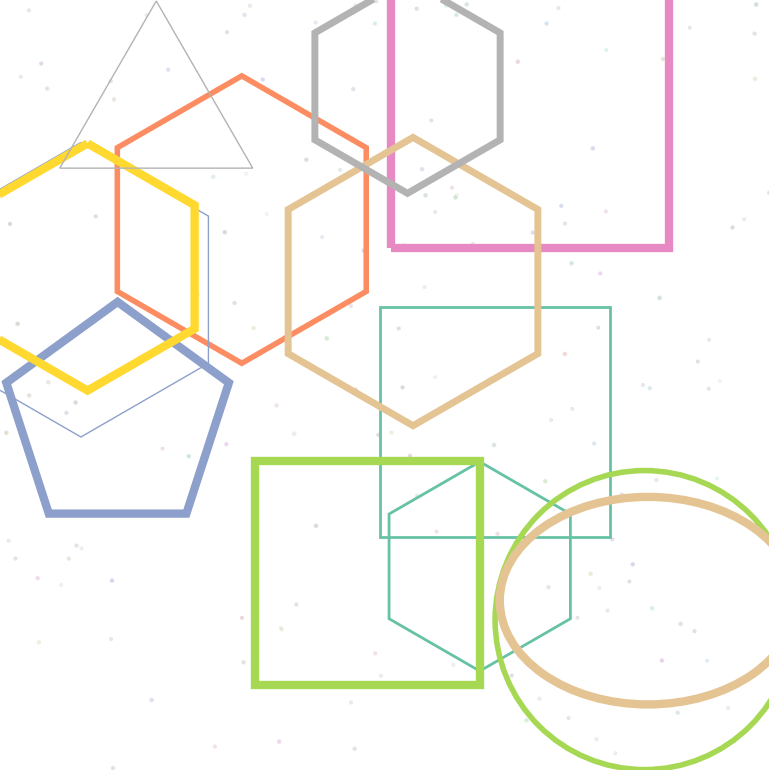[{"shape": "hexagon", "thickness": 1, "radius": 0.68, "center": [0.623, 0.264]}, {"shape": "square", "thickness": 1, "radius": 0.75, "center": [0.643, 0.452]}, {"shape": "hexagon", "thickness": 2, "radius": 0.93, "center": [0.314, 0.715]}, {"shape": "hexagon", "thickness": 0.5, "radius": 0.96, "center": [0.105, 0.624]}, {"shape": "pentagon", "thickness": 3, "radius": 0.76, "center": [0.153, 0.456]}, {"shape": "square", "thickness": 3, "radius": 0.9, "center": [0.688, 0.859]}, {"shape": "square", "thickness": 3, "radius": 0.73, "center": [0.477, 0.256]}, {"shape": "circle", "thickness": 2, "radius": 0.97, "center": [0.837, 0.195]}, {"shape": "hexagon", "thickness": 3, "radius": 0.8, "center": [0.114, 0.653]}, {"shape": "hexagon", "thickness": 2.5, "radius": 0.94, "center": [0.536, 0.634]}, {"shape": "oval", "thickness": 3, "radius": 0.96, "center": [0.842, 0.22]}, {"shape": "triangle", "thickness": 0.5, "radius": 0.72, "center": [0.203, 0.854]}, {"shape": "hexagon", "thickness": 2.5, "radius": 0.69, "center": [0.529, 0.888]}]